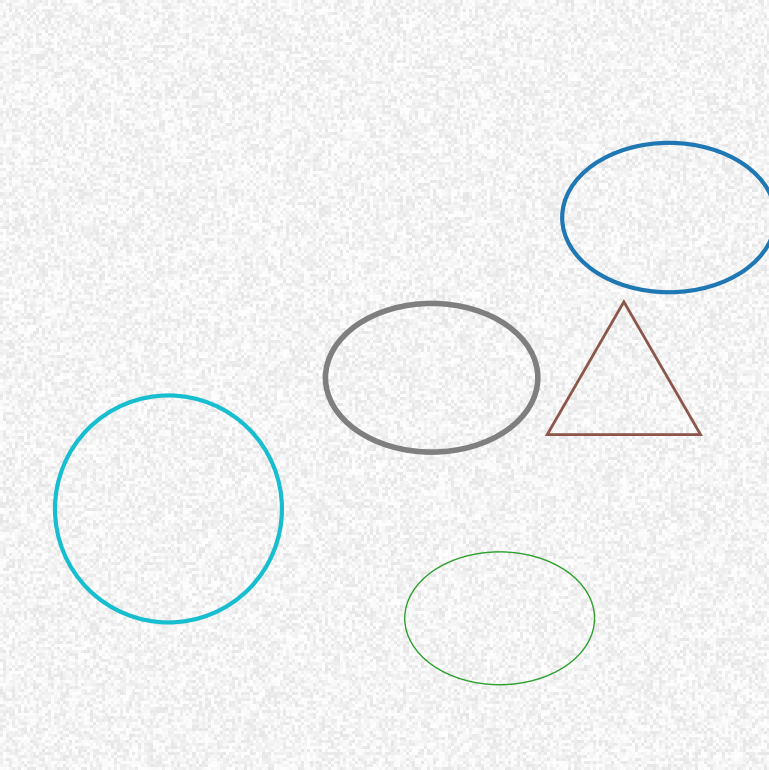[{"shape": "oval", "thickness": 1.5, "radius": 0.69, "center": [0.869, 0.717]}, {"shape": "oval", "thickness": 0.5, "radius": 0.62, "center": [0.649, 0.197]}, {"shape": "triangle", "thickness": 1, "radius": 0.57, "center": [0.81, 0.493]}, {"shape": "oval", "thickness": 2, "radius": 0.69, "center": [0.561, 0.509]}, {"shape": "circle", "thickness": 1.5, "radius": 0.74, "center": [0.219, 0.339]}]